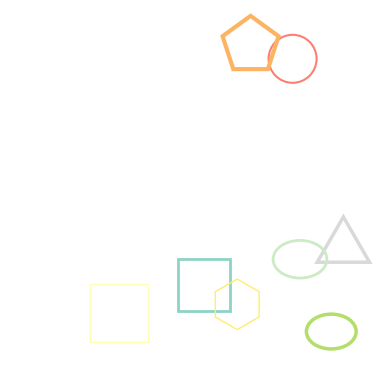[{"shape": "square", "thickness": 2, "radius": 0.34, "center": [0.53, 0.26]}, {"shape": "square", "thickness": 1, "radius": 0.37, "center": [0.309, 0.187]}, {"shape": "circle", "thickness": 1.5, "radius": 0.31, "center": [0.76, 0.847]}, {"shape": "pentagon", "thickness": 3, "radius": 0.38, "center": [0.651, 0.882]}, {"shape": "oval", "thickness": 2.5, "radius": 0.32, "center": [0.86, 0.139]}, {"shape": "triangle", "thickness": 2.5, "radius": 0.39, "center": [0.892, 0.358]}, {"shape": "oval", "thickness": 2, "radius": 0.35, "center": [0.779, 0.327]}, {"shape": "hexagon", "thickness": 1, "radius": 0.33, "center": [0.616, 0.21]}]